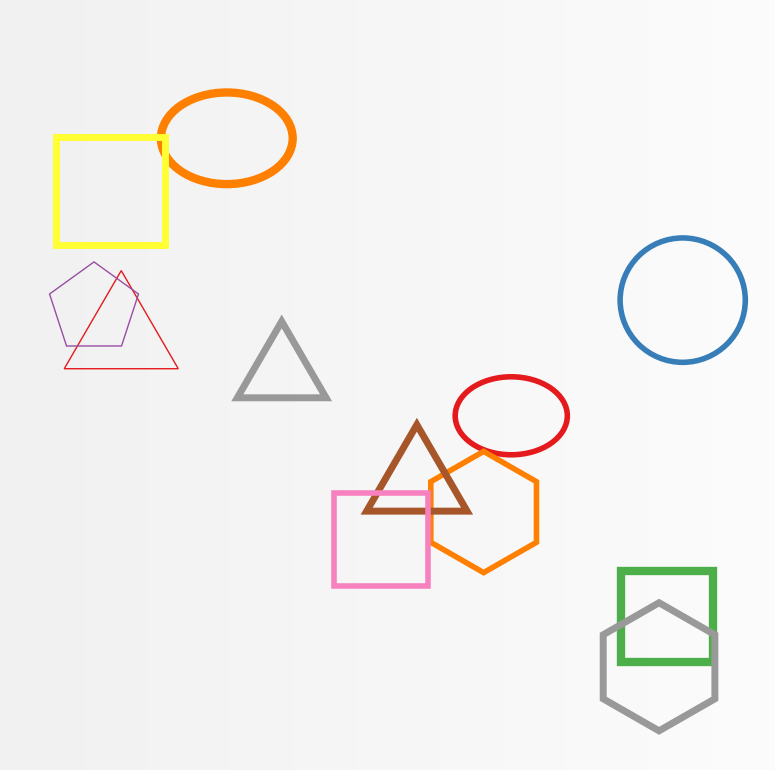[{"shape": "triangle", "thickness": 0.5, "radius": 0.42, "center": [0.156, 0.564]}, {"shape": "oval", "thickness": 2, "radius": 0.36, "center": [0.66, 0.46]}, {"shape": "circle", "thickness": 2, "radius": 0.4, "center": [0.881, 0.61]}, {"shape": "square", "thickness": 3, "radius": 0.3, "center": [0.861, 0.2]}, {"shape": "pentagon", "thickness": 0.5, "radius": 0.3, "center": [0.121, 0.6]}, {"shape": "oval", "thickness": 3, "radius": 0.42, "center": [0.293, 0.82]}, {"shape": "hexagon", "thickness": 2, "radius": 0.39, "center": [0.624, 0.335]}, {"shape": "square", "thickness": 2.5, "radius": 0.35, "center": [0.142, 0.752]}, {"shape": "triangle", "thickness": 2.5, "radius": 0.37, "center": [0.538, 0.374]}, {"shape": "square", "thickness": 2, "radius": 0.3, "center": [0.492, 0.3]}, {"shape": "triangle", "thickness": 2.5, "radius": 0.33, "center": [0.363, 0.516]}, {"shape": "hexagon", "thickness": 2.5, "radius": 0.42, "center": [0.85, 0.134]}]